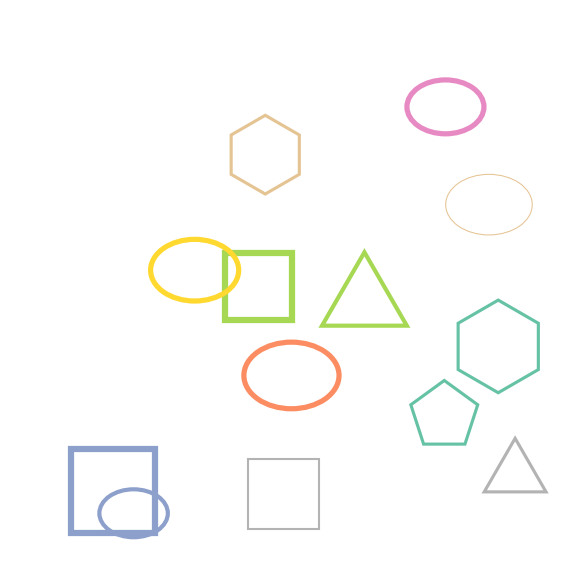[{"shape": "hexagon", "thickness": 1.5, "radius": 0.4, "center": [0.863, 0.399]}, {"shape": "pentagon", "thickness": 1.5, "radius": 0.3, "center": [0.769, 0.279]}, {"shape": "oval", "thickness": 2.5, "radius": 0.41, "center": [0.505, 0.349]}, {"shape": "oval", "thickness": 2, "radius": 0.3, "center": [0.231, 0.11]}, {"shape": "square", "thickness": 3, "radius": 0.36, "center": [0.196, 0.149]}, {"shape": "oval", "thickness": 2.5, "radius": 0.33, "center": [0.771, 0.814]}, {"shape": "triangle", "thickness": 2, "radius": 0.42, "center": [0.631, 0.478]}, {"shape": "square", "thickness": 3, "radius": 0.29, "center": [0.448, 0.503]}, {"shape": "oval", "thickness": 2.5, "radius": 0.38, "center": [0.337, 0.531]}, {"shape": "oval", "thickness": 0.5, "radius": 0.37, "center": [0.847, 0.645]}, {"shape": "hexagon", "thickness": 1.5, "radius": 0.34, "center": [0.459, 0.731]}, {"shape": "square", "thickness": 1, "radius": 0.3, "center": [0.491, 0.143]}, {"shape": "triangle", "thickness": 1.5, "radius": 0.31, "center": [0.892, 0.178]}]